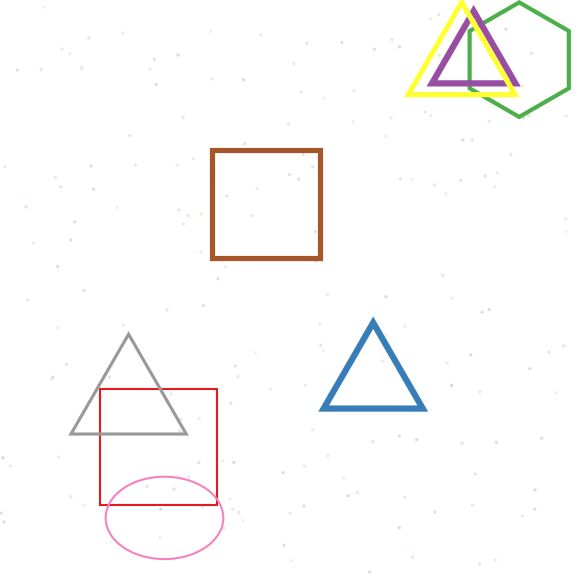[{"shape": "square", "thickness": 1, "radius": 0.51, "center": [0.275, 0.225]}, {"shape": "triangle", "thickness": 3, "radius": 0.5, "center": [0.646, 0.341]}, {"shape": "hexagon", "thickness": 2, "radius": 0.5, "center": [0.899, 0.896]}, {"shape": "triangle", "thickness": 3, "radius": 0.42, "center": [0.82, 0.896]}, {"shape": "triangle", "thickness": 2.5, "radius": 0.53, "center": [0.799, 0.889]}, {"shape": "square", "thickness": 2.5, "radius": 0.47, "center": [0.46, 0.646]}, {"shape": "oval", "thickness": 1, "radius": 0.51, "center": [0.285, 0.102]}, {"shape": "triangle", "thickness": 1.5, "radius": 0.58, "center": [0.223, 0.305]}]